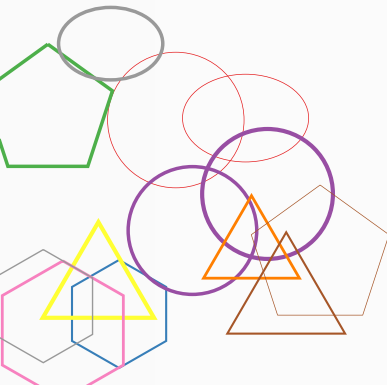[{"shape": "oval", "thickness": 0.5, "radius": 0.81, "center": [0.634, 0.693]}, {"shape": "circle", "thickness": 0.5, "radius": 0.88, "center": [0.454, 0.688]}, {"shape": "hexagon", "thickness": 1.5, "radius": 0.7, "center": [0.307, 0.185]}, {"shape": "pentagon", "thickness": 2.5, "radius": 0.88, "center": [0.123, 0.71]}, {"shape": "circle", "thickness": 2.5, "radius": 0.83, "center": [0.497, 0.401]}, {"shape": "circle", "thickness": 3, "radius": 0.84, "center": [0.69, 0.496]}, {"shape": "triangle", "thickness": 2, "radius": 0.71, "center": [0.649, 0.349]}, {"shape": "triangle", "thickness": 3, "radius": 0.83, "center": [0.254, 0.257]}, {"shape": "triangle", "thickness": 1.5, "radius": 0.88, "center": [0.739, 0.221]}, {"shape": "pentagon", "thickness": 0.5, "radius": 0.93, "center": [0.826, 0.333]}, {"shape": "hexagon", "thickness": 2, "radius": 0.9, "center": [0.162, 0.142]}, {"shape": "hexagon", "thickness": 1, "radius": 0.73, "center": [0.112, 0.205]}, {"shape": "oval", "thickness": 2.5, "radius": 0.67, "center": [0.286, 0.887]}]